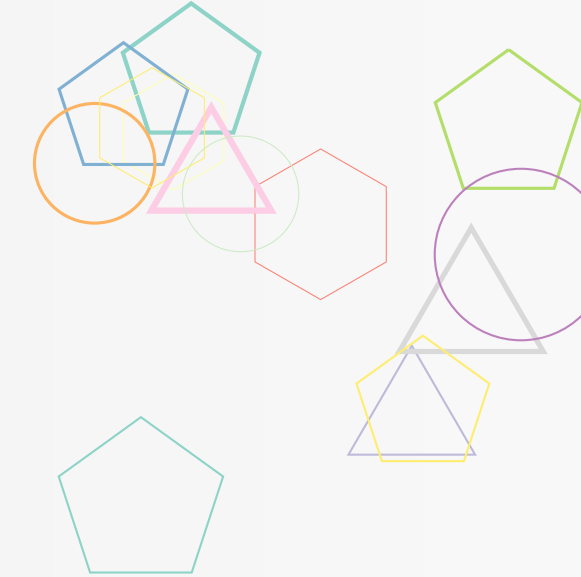[{"shape": "pentagon", "thickness": 2, "radius": 0.62, "center": [0.329, 0.87]}, {"shape": "pentagon", "thickness": 1, "radius": 0.74, "center": [0.242, 0.128]}, {"shape": "hexagon", "thickness": 0.5, "radius": 0.5, "center": [0.298, 0.771]}, {"shape": "triangle", "thickness": 1, "radius": 0.63, "center": [0.708, 0.275]}, {"shape": "hexagon", "thickness": 0.5, "radius": 0.65, "center": [0.552, 0.611]}, {"shape": "pentagon", "thickness": 1.5, "radius": 0.58, "center": [0.212, 0.809]}, {"shape": "circle", "thickness": 1.5, "radius": 0.52, "center": [0.163, 0.716]}, {"shape": "pentagon", "thickness": 1.5, "radius": 0.66, "center": [0.875, 0.78]}, {"shape": "triangle", "thickness": 3, "radius": 0.6, "center": [0.363, 0.694]}, {"shape": "triangle", "thickness": 2.5, "radius": 0.71, "center": [0.811, 0.462]}, {"shape": "circle", "thickness": 1, "radius": 0.74, "center": [0.896, 0.558]}, {"shape": "circle", "thickness": 0.5, "radius": 0.5, "center": [0.414, 0.663]}, {"shape": "pentagon", "thickness": 1, "radius": 0.6, "center": [0.728, 0.298]}, {"shape": "hexagon", "thickness": 0.5, "radius": 0.52, "center": [0.262, 0.778]}]